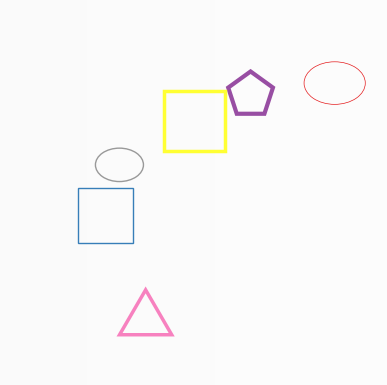[{"shape": "oval", "thickness": 0.5, "radius": 0.39, "center": [0.864, 0.784]}, {"shape": "square", "thickness": 1, "radius": 0.36, "center": [0.273, 0.441]}, {"shape": "pentagon", "thickness": 3, "radius": 0.3, "center": [0.647, 0.754]}, {"shape": "square", "thickness": 2.5, "radius": 0.39, "center": [0.501, 0.686]}, {"shape": "triangle", "thickness": 2.5, "radius": 0.39, "center": [0.376, 0.169]}, {"shape": "oval", "thickness": 1, "radius": 0.31, "center": [0.308, 0.572]}]